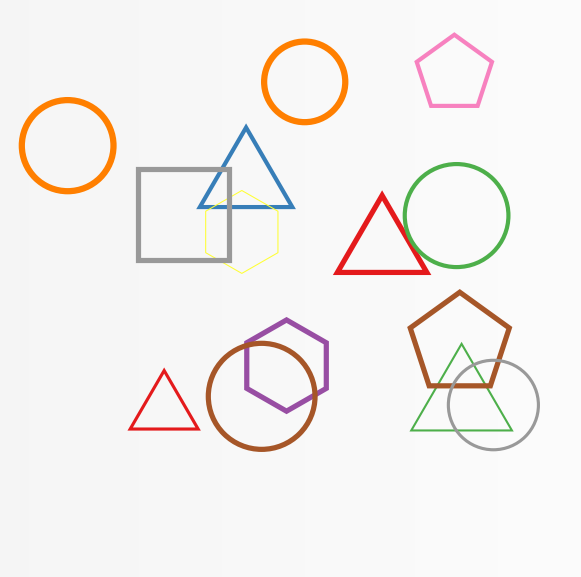[{"shape": "triangle", "thickness": 1.5, "radius": 0.34, "center": [0.282, 0.29]}, {"shape": "triangle", "thickness": 2.5, "radius": 0.44, "center": [0.657, 0.572]}, {"shape": "triangle", "thickness": 2, "radius": 0.46, "center": [0.423, 0.687]}, {"shape": "circle", "thickness": 2, "radius": 0.45, "center": [0.786, 0.626]}, {"shape": "triangle", "thickness": 1, "radius": 0.5, "center": [0.794, 0.304]}, {"shape": "hexagon", "thickness": 2.5, "radius": 0.39, "center": [0.493, 0.366]}, {"shape": "circle", "thickness": 3, "radius": 0.39, "center": [0.116, 0.747]}, {"shape": "circle", "thickness": 3, "radius": 0.35, "center": [0.524, 0.857]}, {"shape": "hexagon", "thickness": 0.5, "radius": 0.36, "center": [0.416, 0.597]}, {"shape": "circle", "thickness": 2.5, "radius": 0.46, "center": [0.45, 0.313]}, {"shape": "pentagon", "thickness": 2.5, "radius": 0.45, "center": [0.791, 0.404]}, {"shape": "pentagon", "thickness": 2, "radius": 0.34, "center": [0.782, 0.871]}, {"shape": "circle", "thickness": 1.5, "radius": 0.39, "center": [0.849, 0.298]}, {"shape": "square", "thickness": 2.5, "radius": 0.39, "center": [0.316, 0.628]}]